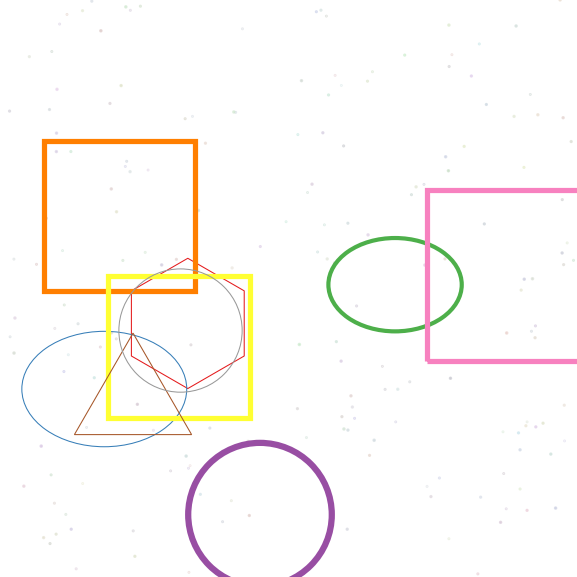[{"shape": "hexagon", "thickness": 0.5, "radius": 0.56, "center": [0.325, 0.439]}, {"shape": "oval", "thickness": 0.5, "radius": 0.71, "center": [0.181, 0.325]}, {"shape": "oval", "thickness": 2, "radius": 0.58, "center": [0.684, 0.506]}, {"shape": "circle", "thickness": 3, "radius": 0.62, "center": [0.45, 0.108]}, {"shape": "square", "thickness": 2.5, "radius": 0.65, "center": [0.207, 0.625]}, {"shape": "square", "thickness": 2.5, "radius": 0.61, "center": [0.31, 0.398]}, {"shape": "triangle", "thickness": 0.5, "radius": 0.59, "center": [0.23, 0.305]}, {"shape": "square", "thickness": 2.5, "radius": 0.74, "center": [0.888, 0.522]}, {"shape": "circle", "thickness": 0.5, "radius": 0.53, "center": [0.313, 0.427]}]